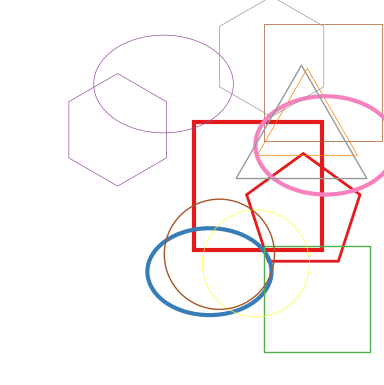[{"shape": "pentagon", "thickness": 2, "radius": 0.77, "center": [0.788, 0.447]}, {"shape": "square", "thickness": 3, "radius": 0.83, "center": [0.671, 0.518]}, {"shape": "oval", "thickness": 3, "radius": 0.81, "center": [0.544, 0.294]}, {"shape": "square", "thickness": 1, "radius": 0.69, "center": [0.824, 0.224]}, {"shape": "hexagon", "thickness": 0.5, "radius": 0.73, "center": [0.305, 0.663]}, {"shape": "oval", "thickness": 0.5, "radius": 0.91, "center": [0.425, 0.782]}, {"shape": "triangle", "thickness": 0.5, "radius": 0.75, "center": [0.798, 0.672]}, {"shape": "circle", "thickness": 0.5, "radius": 0.69, "center": [0.665, 0.316]}, {"shape": "circle", "thickness": 1, "radius": 0.72, "center": [0.57, 0.34]}, {"shape": "square", "thickness": 0.5, "radius": 0.76, "center": [0.839, 0.785]}, {"shape": "oval", "thickness": 3, "radius": 0.91, "center": [0.846, 0.622]}, {"shape": "triangle", "thickness": 1, "radius": 0.98, "center": [0.783, 0.634]}, {"shape": "hexagon", "thickness": 0.5, "radius": 0.78, "center": [0.705, 0.853]}]